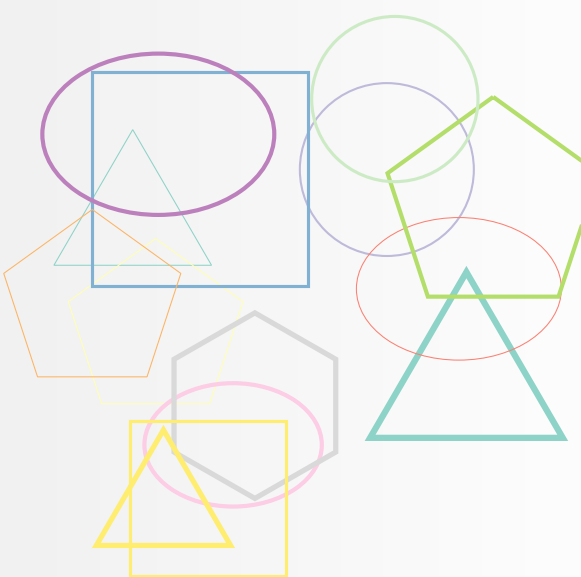[{"shape": "triangle", "thickness": 0.5, "radius": 0.78, "center": [0.228, 0.618]}, {"shape": "triangle", "thickness": 3, "radius": 0.96, "center": [0.802, 0.337]}, {"shape": "pentagon", "thickness": 0.5, "radius": 0.79, "center": [0.268, 0.428]}, {"shape": "circle", "thickness": 1, "radius": 0.75, "center": [0.666, 0.706]}, {"shape": "oval", "thickness": 0.5, "radius": 0.88, "center": [0.789, 0.499]}, {"shape": "square", "thickness": 1.5, "radius": 0.93, "center": [0.343, 0.689]}, {"shape": "pentagon", "thickness": 0.5, "radius": 0.8, "center": [0.159, 0.476]}, {"shape": "pentagon", "thickness": 2, "radius": 0.96, "center": [0.848, 0.64]}, {"shape": "oval", "thickness": 2, "radius": 0.76, "center": [0.401, 0.229]}, {"shape": "hexagon", "thickness": 2.5, "radius": 0.8, "center": [0.439, 0.297]}, {"shape": "oval", "thickness": 2, "radius": 1.0, "center": [0.272, 0.767]}, {"shape": "circle", "thickness": 1.5, "radius": 0.72, "center": [0.679, 0.828]}, {"shape": "triangle", "thickness": 2.5, "radius": 0.67, "center": [0.281, 0.121]}, {"shape": "square", "thickness": 1.5, "radius": 0.67, "center": [0.358, 0.136]}]